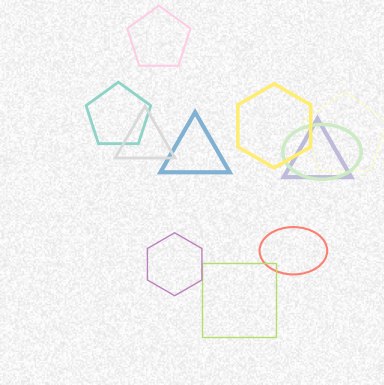[{"shape": "pentagon", "thickness": 2, "radius": 0.44, "center": [0.308, 0.698]}, {"shape": "pentagon", "thickness": 0.5, "radius": 0.57, "center": [0.895, 0.648]}, {"shape": "triangle", "thickness": 3, "radius": 0.51, "center": [0.825, 0.591]}, {"shape": "oval", "thickness": 1.5, "radius": 0.44, "center": [0.762, 0.349]}, {"shape": "triangle", "thickness": 3, "radius": 0.52, "center": [0.507, 0.605]}, {"shape": "square", "thickness": 1, "radius": 0.48, "center": [0.621, 0.22]}, {"shape": "pentagon", "thickness": 1.5, "radius": 0.43, "center": [0.413, 0.899]}, {"shape": "triangle", "thickness": 2, "radius": 0.45, "center": [0.377, 0.634]}, {"shape": "hexagon", "thickness": 1, "radius": 0.41, "center": [0.454, 0.314]}, {"shape": "oval", "thickness": 2.5, "radius": 0.51, "center": [0.836, 0.606]}, {"shape": "hexagon", "thickness": 2.5, "radius": 0.55, "center": [0.712, 0.673]}]